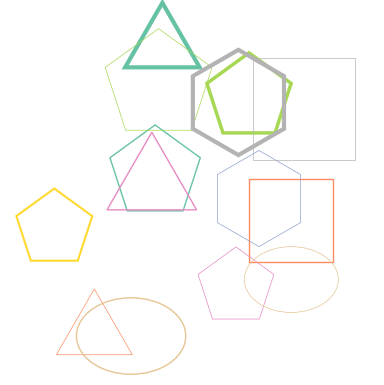[{"shape": "pentagon", "thickness": 1, "radius": 0.62, "center": [0.403, 0.552]}, {"shape": "triangle", "thickness": 3, "radius": 0.56, "center": [0.422, 0.881]}, {"shape": "triangle", "thickness": 0.5, "radius": 0.57, "center": [0.245, 0.136]}, {"shape": "square", "thickness": 1, "radius": 0.55, "center": [0.755, 0.427]}, {"shape": "hexagon", "thickness": 0.5, "radius": 0.62, "center": [0.673, 0.484]}, {"shape": "pentagon", "thickness": 0.5, "radius": 0.52, "center": [0.613, 0.255]}, {"shape": "triangle", "thickness": 1, "radius": 0.67, "center": [0.394, 0.522]}, {"shape": "pentagon", "thickness": 2.5, "radius": 0.58, "center": [0.647, 0.748]}, {"shape": "pentagon", "thickness": 0.5, "radius": 0.73, "center": [0.412, 0.78]}, {"shape": "pentagon", "thickness": 1.5, "radius": 0.52, "center": [0.141, 0.407]}, {"shape": "oval", "thickness": 0.5, "radius": 0.61, "center": [0.757, 0.274]}, {"shape": "oval", "thickness": 1, "radius": 0.71, "center": [0.341, 0.127]}, {"shape": "hexagon", "thickness": 3, "radius": 0.68, "center": [0.619, 0.734]}, {"shape": "square", "thickness": 0.5, "radius": 0.66, "center": [0.791, 0.717]}]